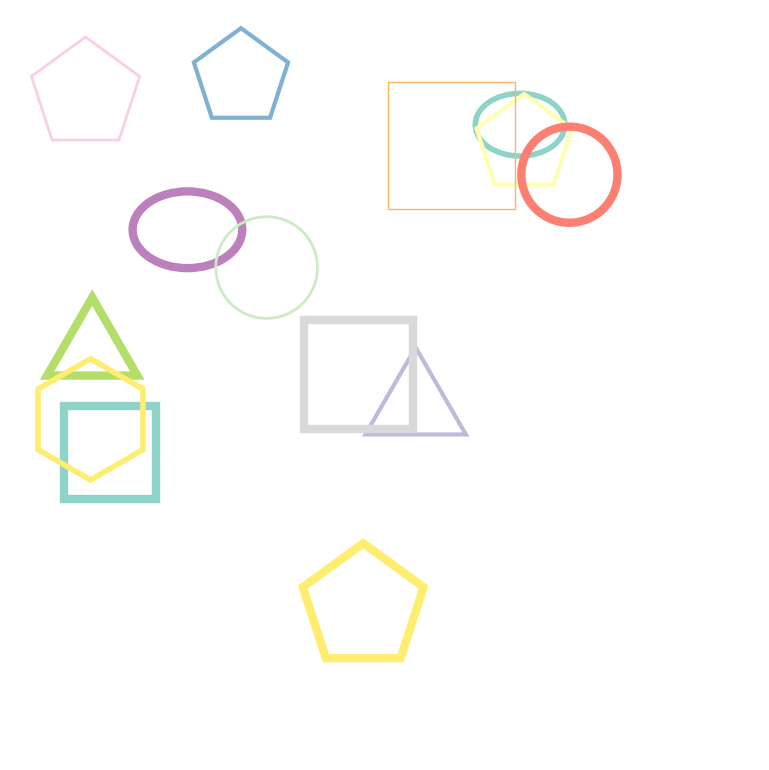[{"shape": "oval", "thickness": 2, "radius": 0.29, "center": [0.675, 0.838]}, {"shape": "square", "thickness": 3, "radius": 0.3, "center": [0.143, 0.413]}, {"shape": "pentagon", "thickness": 1.5, "radius": 0.33, "center": [0.681, 0.813]}, {"shape": "triangle", "thickness": 1.5, "radius": 0.38, "center": [0.54, 0.473]}, {"shape": "circle", "thickness": 3, "radius": 0.31, "center": [0.74, 0.773]}, {"shape": "pentagon", "thickness": 1.5, "radius": 0.32, "center": [0.313, 0.899]}, {"shape": "square", "thickness": 0.5, "radius": 0.41, "center": [0.586, 0.811]}, {"shape": "triangle", "thickness": 3, "radius": 0.34, "center": [0.12, 0.546]}, {"shape": "pentagon", "thickness": 1, "radius": 0.37, "center": [0.111, 0.878]}, {"shape": "square", "thickness": 3, "radius": 0.35, "center": [0.466, 0.514]}, {"shape": "oval", "thickness": 3, "radius": 0.36, "center": [0.243, 0.702]}, {"shape": "circle", "thickness": 1, "radius": 0.33, "center": [0.346, 0.653]}, {"shape": "pentagon", "thickness": 3, "radius": 0.41, "center": [0.472, 0.212]}, {"shape": "hexagon", "thickness": 2, "radius": 0.39, "center": [0.117, 0.455]}]